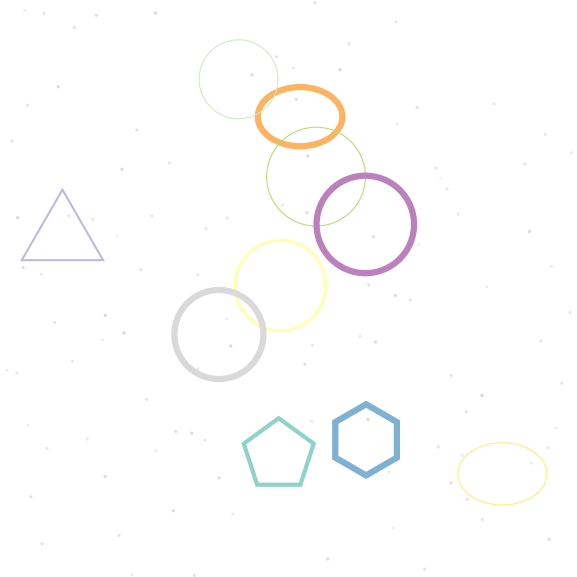[{"shape": "pentagon", "thickness": 2, "radius": 0.32, "center": [0.483, 0.211]}, {"shape": "circle", "thickness": 1.5, "radius": 0.39, "center": [0.486, 0.505]}, {"shape": "triangle", "thickness": 1, "radius": 0.41, "center": [0.108, 0.589]}, {"shape": "hexagon", "thickness": 3, "radius": 0.31, "center": [0.634, 0.238]}, {"shape": "oval", "thickness": 3, "radius": 0.37, "center": [0.52, 0.797]}, {"shape": "circle", "thickness": 0.5, "radius": 0.43, "center": [0.547, 0.693]}, {"shape": "circle", "thickness": 3, "radius": 0.39, "center": [0.379, 0.42]}, {"shape": "circle", "thickness": 3, "radius": 0.42, "center": [0.633, 0.611]}, {"shape": "circle", "thickness": 0.5, "radius": 0.34, "center": [0.413, 0.862]}, {"shape": "oval", "thickness": 0.5, "radius": 0.39, "center": [0.87, 0.179]}]